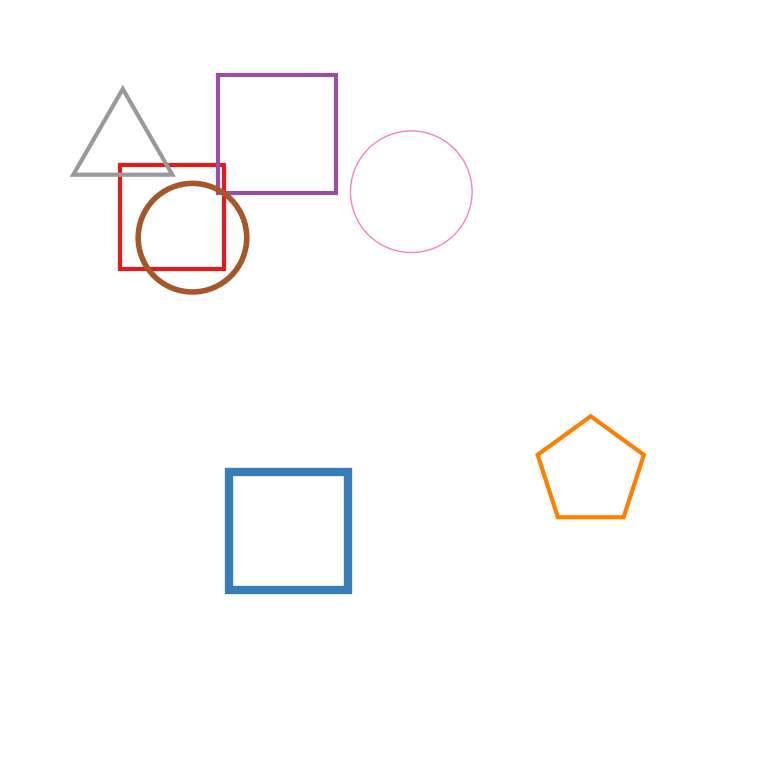[{"shape": "square", "thickness": 1.5, "radius": 0.34, "center": [0.223, 0.718]}, {"shape": "square", "thickness": 3, "radius": 0.38, "center": [0.375, 0.31]}, {"shape": "square", "thickness": 1.5, "radius": 0.39, "center": [0.36, 0.826]}, {"shape": "pentagon", "thickness": 1.5, "radius": 0.36, "center": [0.767, 0.387]}, {"shape": "circle", "thickness": 2, "radius": 0.35, "center": [0.25, 0.691]}, {"shape": "circle", "thickness": 0.5, "radius": 0.39, "center": [0.534, 0.751]}, {"shape": "triangle", "thickness": 1.5, "radius": 0.37, "center": [0.159, 0.81]}]